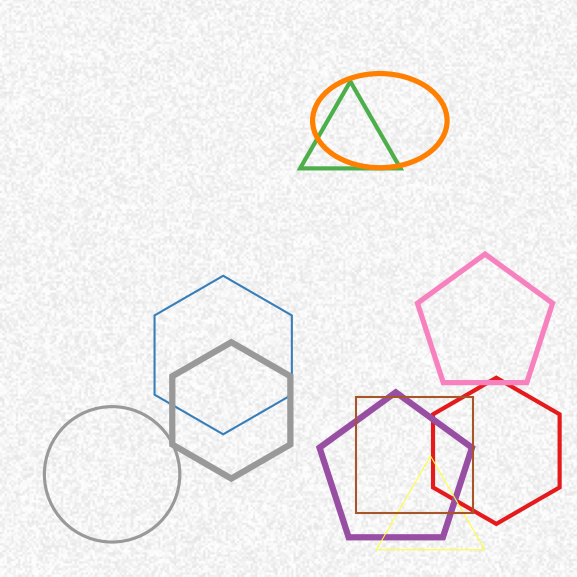[{"shape": "hexagon", "thickness": 2, "radius": 0.63, "center": [0.859, 0.218]}, {"shape": "hexagon", "thickness": 1, "radius": 0.69, "center": [0.386, 0.384]}, {"shape": "triangle", "thickness": 2, "radius": 0.5, "center": [0.607, 0.758]}, {"shape": "pentagon", "thickness": 3, "radius": 0.69, "center": [0.685, 0.181]}, {"shape": "oval", "thickness": 2.5, "radius": 0.58, "center": [0.658, 0.79]}, {"shape": "triangle", "thickness": 0.5, "radius": 0.54, "center": [0.745, 0.101]}, {"shape": "square", "thickness": 1, "radius": 0.5, "center": [0.718, 0.212]}, {"shape": "pentagon", "thickness": 2.5, "radius": 0.62, "center": [0.84, 0.436]}, {"shape": "circle", "thickness": 1.5, "radius": 0.59, "center": [0.194, 0.178]}, {"shape": "hexagon", "thickness": 3, "radius": 0.59, "center": [0.401, 0.289]}]